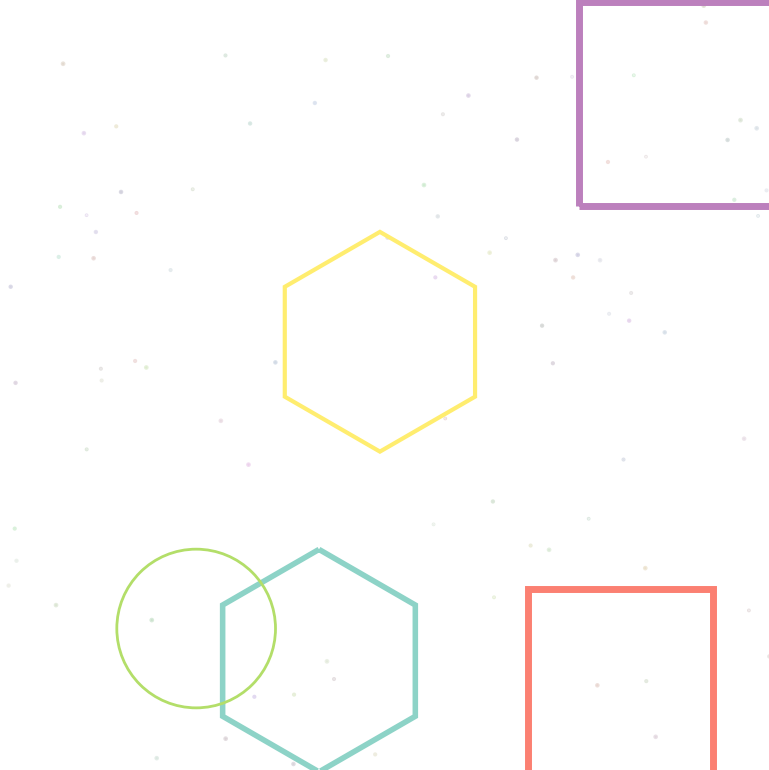[{"shape": "hexagon", "thickness": 2, "radius": 0.72, "center": [0.414, 0.142]}, {"shape": "square", "thickness": 2.5, "radius": 0.6, "center": [0.806, 0.115]}, {"shape": "circle", "thickness": 1, "radius": 0.52, "center": [0.255, 0.184]}, {"shape": "square", "thickness": 2.5, "radius": 0.66, "center": [0.885, 0.865]}, {"shape": "hexagon", "thickness": 1.5, "radius": 0.71, "center": [0.493, 0.556]}]